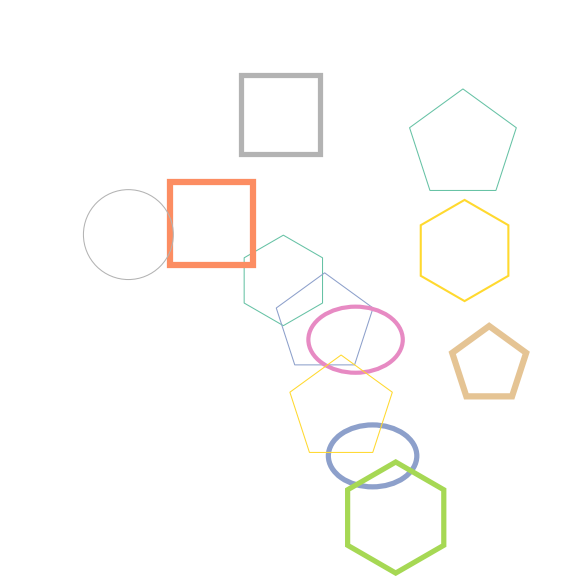[{"shape": "hexagon", "thickness": 0.5, "radius": 0.39, "center": [0.491, 0.514]}, {"shape": "pentagon", "thickness": 0.5, "radius": 0.49, "center": [0.802, 0.748]}, {"shape": "square", "thickness": 3, "radius": 0.36, "center": [0.366, 0.613]}, {"shape": "pentagon", "thickness": 0.5, "radius": 0.44, "center": [0.562, 0.439]}, {"shape": "oval", "thickness": 2.5, "radius": 0.38, "center": [0.645, 0.21]}, {"shape": "oval", "thickness": 2, "radius": 0.41, "center": [0.616, 0.411]}, {"shape": "hexagon", "thickness": 2.5, "radius": 0.48, "center": [0.685, 0.103]}, {"shape": "pentagon", "thickness": 0.5, "radius": 0.47, "center": [0.591, 0.291]}, {"shape": "hexagon", "thickness": 1, "radius": 0.44, "center": [0.804, 0.565]}, {"shape": "pentagon", "thickness": 3, "radius": 0.34, "center": [0.847, 0.367]}, {"shape": "square", "thickness": 2.5, "radius": 0.34, "center": [0.485, 0.8]}, {"shape": "circle", "thickness": 0.5, "radius": 0.39, "center": [0.222, 0.593]}]